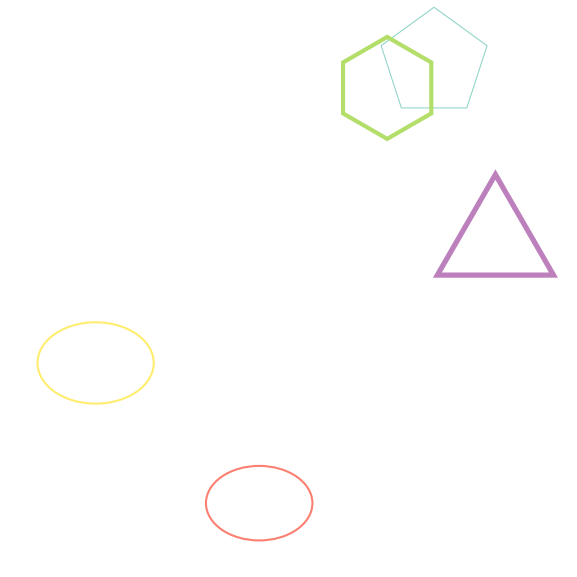[{"shape": "pentagon", "thickness": 0.5, "radius": 0.48, "center": [0.752, 0.89]}, {"shape": "oval", "thickness": 1, "radius": 0.46, "center": [0.449, 0.128]}, {"shape": "hexagon", "thickness": 2, "radius": 0.44, "center": [0.67, 0.847]}, {"shape": "triangle", "thickness": 2.5, "radius": 0.58, "center": [0.858, 0.581]}, {"shape": "oval", "thickness": 1, "radius": 0.5, "center": [0.166, 0.371]}]